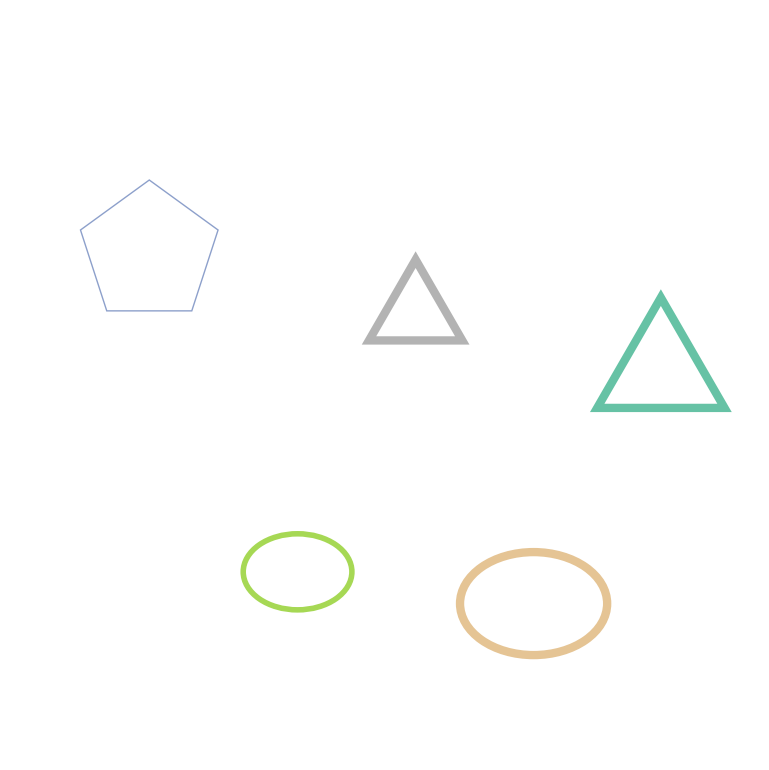[{"shape": "triangle", "thickness": 3, "radius": 0.48, "center": [0.858, 0.518]}, {"shape": "pentagon", "thickness": 0.5, "radius": 0.47, "center": [0.194, 0.672]}, {"shape": "oval", "thickness": 2, "radius": 0.35, "center": [0.386, 0.257]}, {"shape": "oval", "thickness": 3, "radius": 0.48, "center": [0.693, 0.216]}, {"shape": "triangle", "thickness": 3, "radius": 0.35, "center": [0.54, 0.593]}]